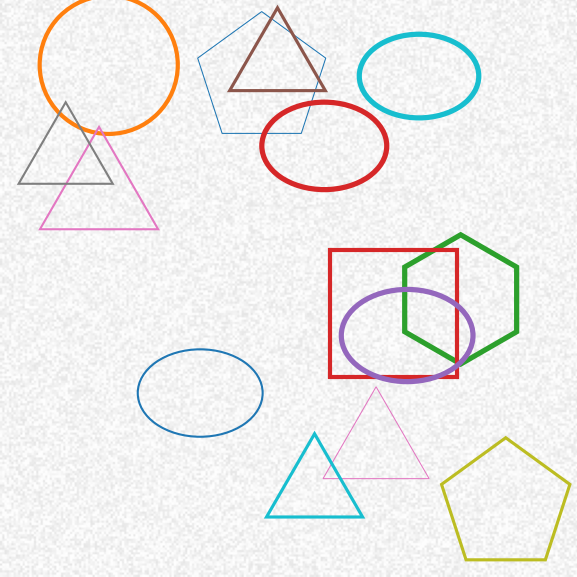[{"shape": "oval", "thickness": 1, "radius": 0.54, "center": [0.347, 0.319]}, {"shape": "pentagon", "thickness": 0.5, "radius": 0.58, "center": [0.453, 0.862]}, {"shape": "circle", "thickness": 2, "radius": 0.6, "center": [0.188, 0.887]}, {"shape": "hexagon", "thickness": 2.5, "radius": 0.56, "center": [0.798, 0.481]}, {"shape": "oval", "thickness": 2.5, "radius": 0.54, "center": [0.562, 0.747]}, {"shape": "square", "thickness": 2, "radius": 0.55, "center": [0.682, 0.456]}, {"shape": "oval", "thickness": 2.5, "radius": 0.57, "center": [0.705, 0.418]}, {"shape": "triangle", "thickness": 1.5, "radius": 0.48, "center": [0.48, 0.89]}, {"shape": "triangle", "thickness": 0.5, "radius": 0.53, "center": [0.651, 0.223]}, {"shape": "triangle", "thickness": 1, "radius": 0.59, "center": [0.171, 0.661]}, {"shape": "triangle", "thickness": 1, "radius": 0.47, "center": [0.114, 0.728]}, {"shape": "pentagon", "thickness": 1.5, "radius": 0.58, "center": [0.876, 0.124]}, {"shape": "oval", "thickness": 2.5, "radius": 0.52, "center": [0.726, 0.867]}, {"shape": "triangle", "thickness": 1.5, "radius": 0.48, "center": [0.545, 0.152]}]